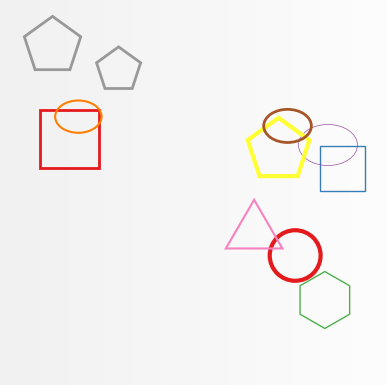[{"shape": "square", "thickness": 2, "radius": 0.38, "center": [0.18, 0.639]}, {"shape": "circle", "thickness": 3, "radius": 0.33, "center": [0.762, 0.336]}, {"shape": "square", "thickness": 1, "radius": 0.29, "center": [0.884, 0.562]}, {"shape": "hexagon", "thickness": 1, "radius": 0.37, "center": [0.838, 0.221]}, {"shape": "oval", "thickness": 0.5, "radius": 0.38, "center": [0.846, 0.623]}, {"shape": "oval", "thickness": 1.5, "radius": 0.3, "center": [0.202, 0.697]}, {"shape": "pentagon", "thickness": 3, "radius": 0.42, "center": [0.719, 0.61]}, {"shape": "oval", "thickness": 2, "radius": 0.31, "center": [0.742, 0.673]}, {"shape": "triangle", "thickness": 1.5, "radius": 0.42, "center": [0.656, 0.397]}, {"shape": "pentagon", "thickness": 2, "radius": 0.38, "center": [0.136, 0.881]}, {"shape": "pentagon", "thickness": 2, "radius": 0.3, "center": [0.306, 0.818]}]